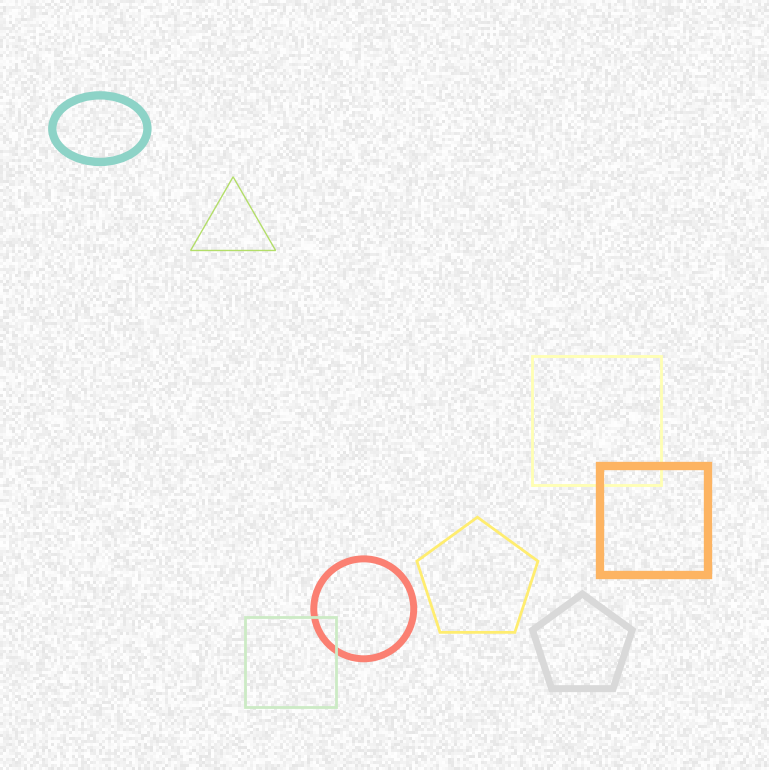[{"shape": "oval", "thickness": 3, "radius": 0.31, "center": [0.13, 0.833]}, {"shape": "square", "thickness": 1, "radius": 0.42, "center": [0.775, 0.454]}, {"shape": "circle", "thickness": 2.5, "radius": 0.32, "center": [0.472, 0.209]}, {"shape": "square", "thickness": 3, "radius": 0.35, "center": [0.849, 0.324]}, {"shape": "triangle", "thickness": 0.5, "radius": 0.32, "center": [0.303, 0.707]}, {"shape": "pentagon", "thickness": 2.5, "radius": 0.34, "center": [0.756, 0.161]}, {"shape": "square", "thickness": 1, "radius": 0.29, "center": [0.377, 0.14]}, {"shape": "pentagon", "thickness": 1, "radius": 0.41, "center": [0.62, 0.246]}]